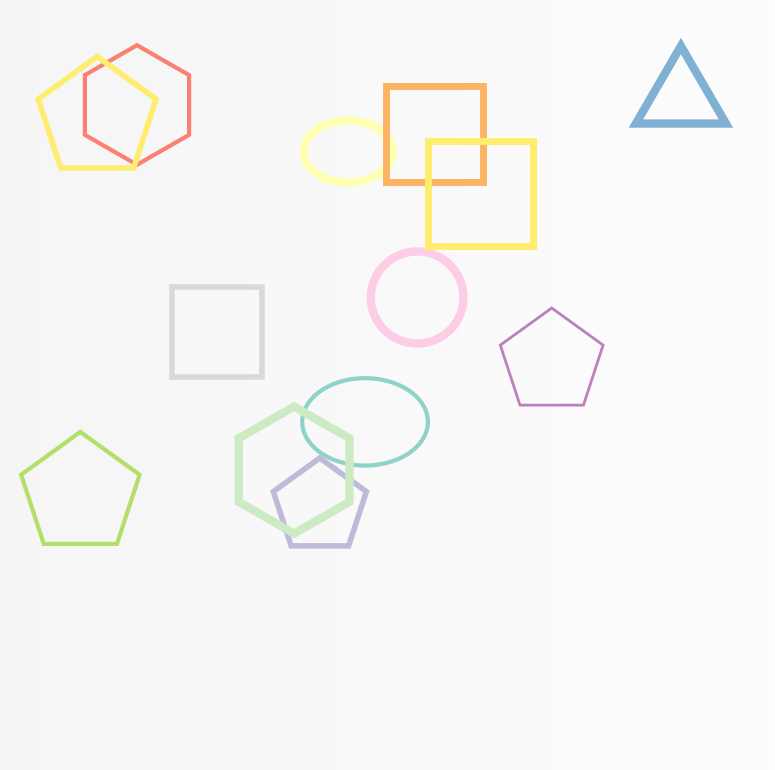[{"shape": "oval", "thickness": 1.5, "radius": 0.41, "center": [0.471, 0.452]}, {"shape": "oval", "thickness": 3, "radius": 0.29, "center": [0.449, 0.803]}, {"shape": "pentagon", "thickness": 2, "radius": 0.32, "center": [0.413, 0.342]}, {"shape": "hexagon", "thickness": 1.5, "radius": 0.39, "center": [0.177, 0.864]}, {"shape": "triangle", "thickness": 3, "radius": 0.34, "center": [0.879, 0.873]}, {"shape": "square", "thickness": 2.5, "radius": 0.31, "center": [0.561, 0.826]}, {"shape": "pentagon", "thickness": 1.5, "radius": 0.4, "center": [0.104, 0.359]}, {"shape": "circle", "thickness": 3, "radius": 0.3, "center": [0.538, 0.614]}, {"shape": "square", "thickness": 2, "radius": 0.29, "center": [0.28, 0.568]}, {"shape": "pentagon", "thickness": 1, "radius": 0.35, "center": [0.712, 0.53]}, {"shape": "hexagon", "thickness": 3, "radius": 0.41, "center": [0.379, 0.39]}, {"shape": "pentagon", "thickness": 2, "radius": 0.4, "center": [0.125, 0.847]}, {"shape": "square", "thickness": 2.5, "radius": 0.34, "center": [0.62, 0.749]}]